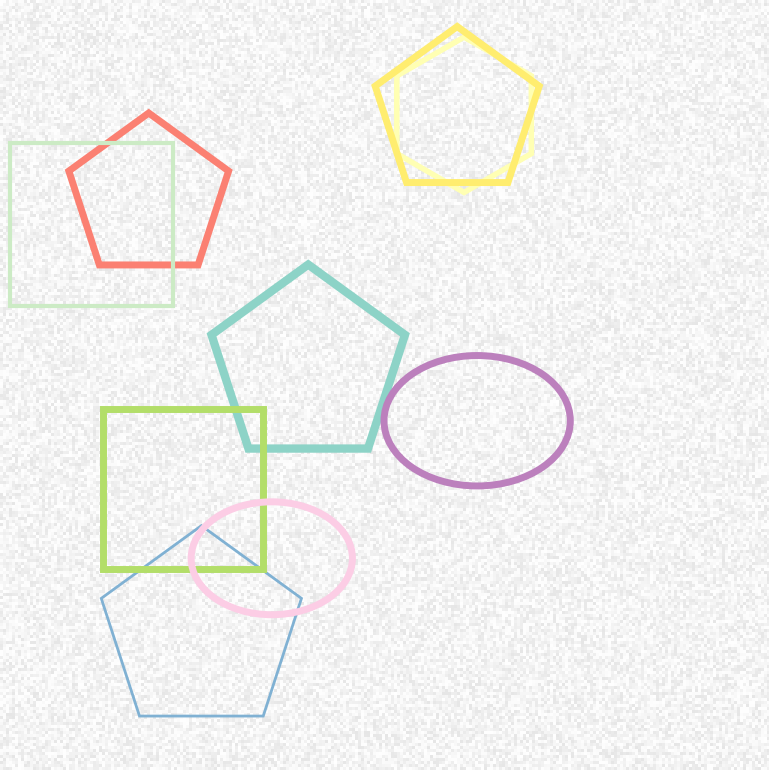[{"shape": "pentagon", "thickness": 3, "radius": 0.66, "center": [0.4, 0.524]}, {"shape": "hexagon", "thickness": 2, "radius": 0.5, "center": [0.603, 0.851]}, {"shape": "pentagon", "thickness": 2.5, "radius": 0.55, "center": [0.193, 0.744]}, {"shape": "pentagon", "thickness": 1, "radius": 0.68, "center": [0.262, 0.181]}, {"shape": "square", "thickness": 2.5, "radius": 0.52, "center": [0.237, 0.365]}, {"shape": "oval", "thickness": 2.5, "radius": 0.52, "center": [0.353, 0.275]}, {"shape": "oval", "thickness": 2.5, "radius": 0.6, "center": [0.62, 0.454]}, {"shape": "square", "thickness": 1.5, "radius": 0.53, "center": [0.119, 0.708]}, {"shape": "pentagon", "thickness": 2.5, "radius": 0.56, "center": [0.594, 0.854]}]